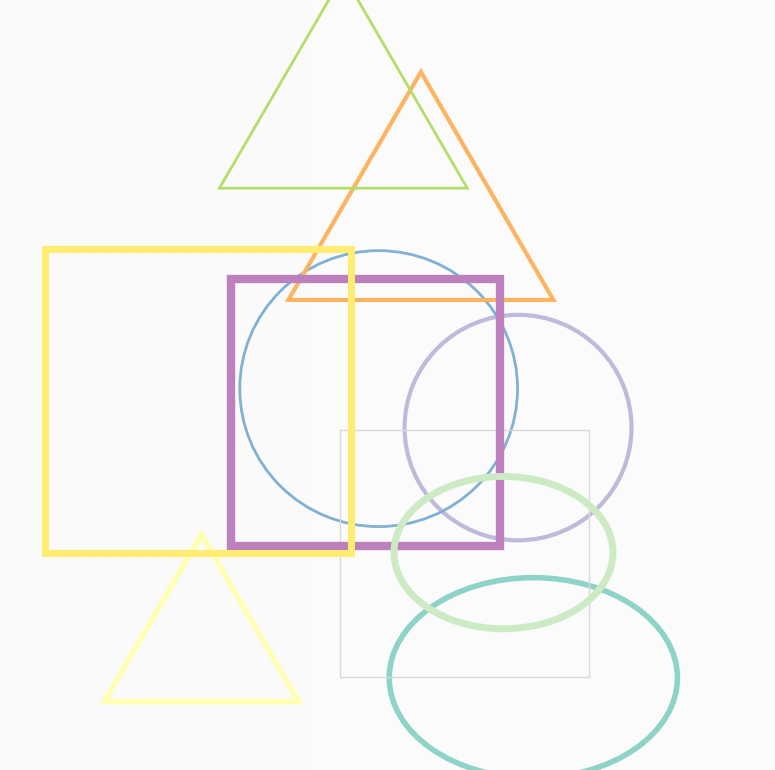[{"shape": "oval", "thickness": 2, "radius": 0.93, "center": [0.688, 0.12]}, {"shape": "triangle", "thickness": 2, "radius": 0.72, "center": [0.26, 0.161]}, {"shape": "circle", "thickness": 1.5, "radius": 0.73, "center": [0.668, 0.445]}, {"shape": "circle", "thickness": 1, "radius": 0.9, "center": [0.489, 0.495]}, {"shape": "triangle", "thickness": 1.5, "radius": 0.99, "center": [0.543, 0.709]}, {"shape": "triangle", "thickness": 1, "radius": 0.92, "center": [0.443, 0.848]}, {"shape": "square", "thickness": 0.5, "radius": 0.8, "center": [0.6, 0.281]}, {"shape": "square", "thickness": 3, "radius": 0.87, "center": [0.471, 0.465]}, {"shape": "oval", "thickness": 2.5, "radius": 0.71, "center": [0.65, 0.282]}, {"shape": "square", "thickness": 2.5, "radius": 0.99, "center": [0.256, 0.479]}]